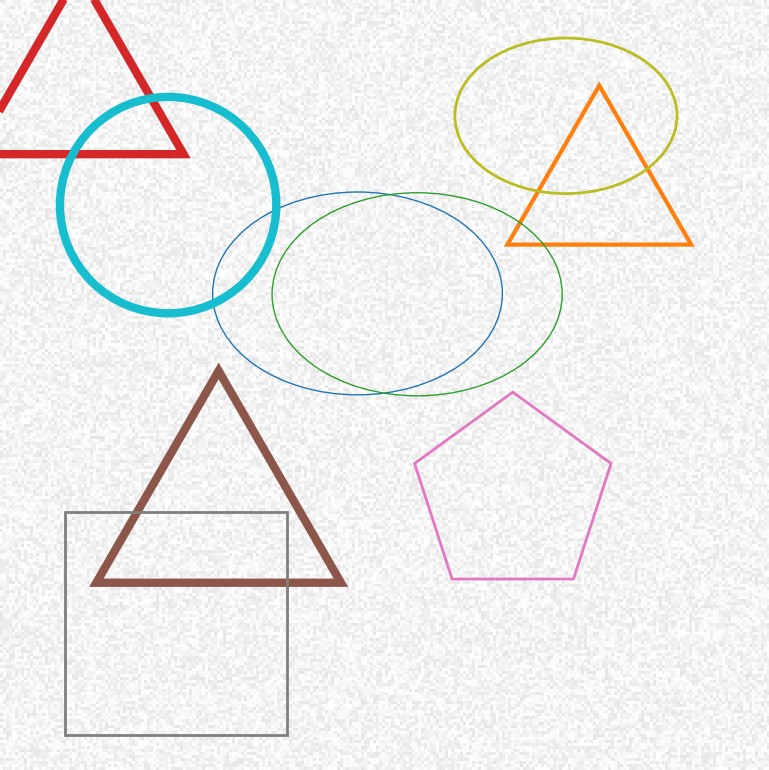[{"shape": "oval", "thickness": 0.5, "radius": 0.94, "center": [0.464, 0.619]}, {"shape": "triangle", "thickness": 1.5, "radius": 0.69, "center": [0.778, 0.751]}, {"shape": "oval", "thickness": 0.5, "radius": 0.94, "center": [0.542, 0.618]}, {"shape": "triangle", "thickness": 3, "radius": 0.78, "center": [0.102, 0.878]}, {"shape": "triangle", "thickness": 3, "radius": 0.92, "center": [0.284, 0.335]}, {"shape": "pentagon", "thickness": 1, "radius": 0.67, "center": [0.666, 0.357]}, {"shape": "square", "thickness": 1, "radius": 0.72, "center": [0.228, 0.19]}, {"shape": "oval", "thickness": 1, "radius": 0.72, "center": [0.735, 0.85]}, {"shape": "circle", "thickness": 3, "radius": 0.7, "center": [0.218, 0.734]}]